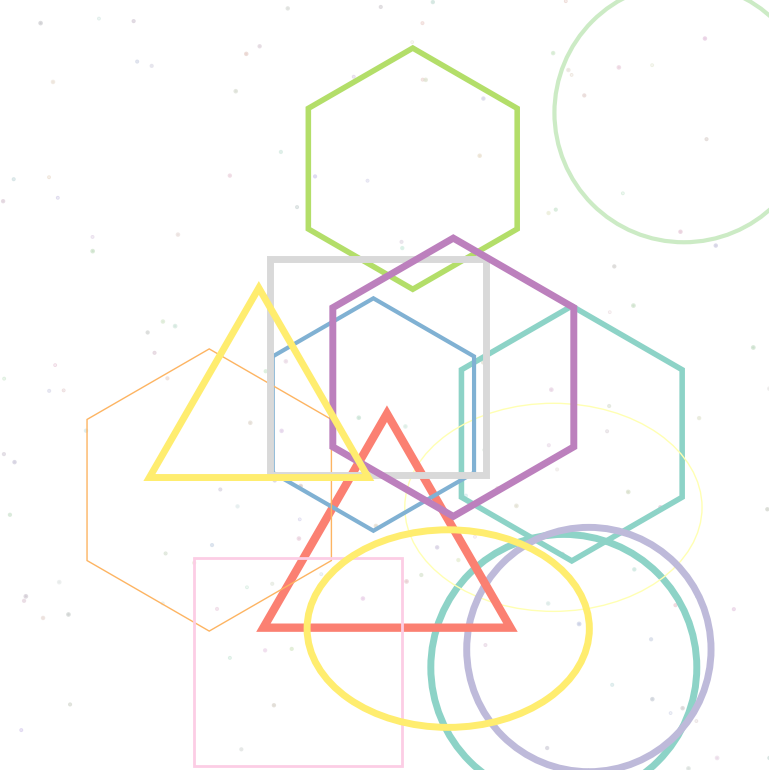[{"shape": "hexagon", "thickness": 2, "radius": 0.83, "center": [0.743, 0.437]}, {"shape": "circle", "thickness": 2.5, "radius": 0.86, "center": [0.732, 0.133]}, {"shape": "oval", "thickness": 0.5, "radius": 0.97, "center": [0.719, 0.341]}, {"shape": "circle", "thickness": 2.5, "radius": 0.79, "center": [0.765, 0.156]}, {"shape": "triangle", "thickness": 3, "radius": 0.93, "center": [0.503, 0.277]}, {"shape": "hexagon", "thickness": 1.5, "radius": 0.75, "center": [0.485, 0.462]}, {"shape": "hexagon", "thickness": 0.5, "radius": 0.92, "center": [0.272, 0.364]}, {"shape": "hexagon", "thickness": 2, "radius": 0.78, "center": [0.536, 0.781]}, {"shape": "square", "thickness": 1, "radius": 0.67, "center": [0.387, 0.141]}, {"shape": "square", "thickness": 2.5, "radius": 0.7, "center": [0.491, 0.524]}, {"shape": "hexagon", "thickness": 2.5, "radius": 0.9, "center": [0.589, 0.51]}, {"shape": "circle", "thickness": 1.5, "radius": 0.84, "center": [0.888, 0.854]}, {"shape": "triangle", "thickness": 2.5, "radius": 0.82, "center": [0.336, 0.462]}, {"shape": "oval", "thickness": 2.5, "radius": 0.92, "center": [0.582, 0.184]}]